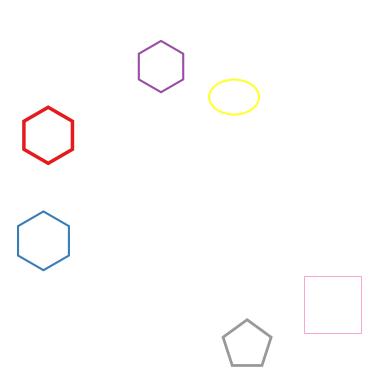[{"shape": "hexagon", "thickness": 2.5, "radius": 0.36, "center": [0.125, 0.649]}, {"shape": "hexagon", "thickness": 1.5, "radius": 0.38, "center": [0.113, 0.374]}, {"shape": "hexagon", "thickness": 1.5, "radius": 0.33, "center": [0.418, 0.827]}, {"shape": "oval", "thickness": 1.5, "radius": 0.32, "center": [0.608, 0.748]}, {"shape": "square", "thickness": 0.5, "radius": 0.37, "center": [0.864, 0.209]}, {"shape": "pentagon", "thickness": 2, "radius": 0.33, "center": [0.642, 0.104]}]